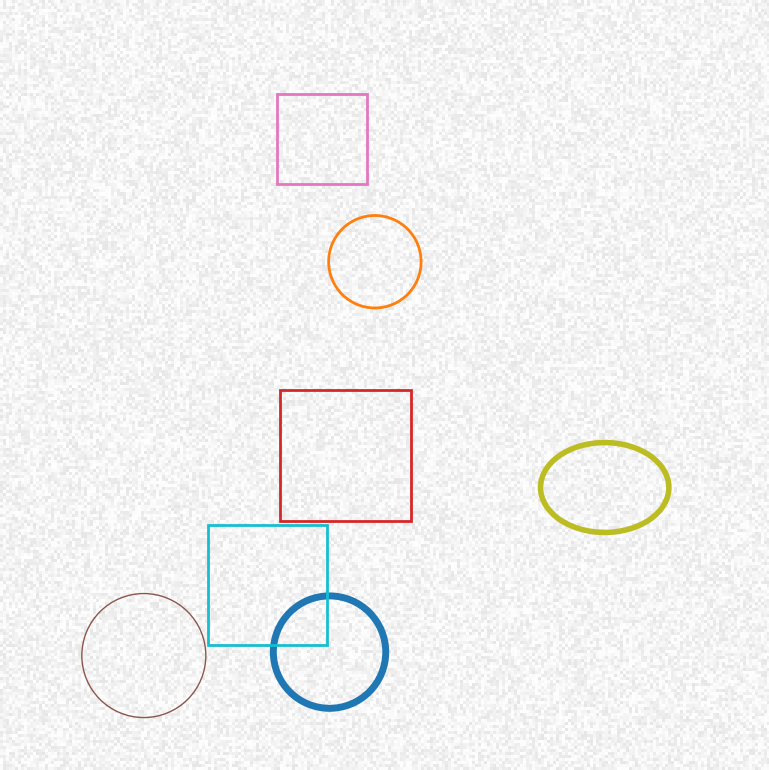[{"shape": "circle", "thickness": 2.5, "radius": 0.36, "center": [0.428, 0.153]}, {"shape": "circle", "thickness": 1, "radius": 0.3, "center": [0.487, 0.66]}, {"shape": "square", "thickness": 1, "radius": 0.43, "center": [0.449, 0.408]}, {"shape": "circle", "thickness": 0.5, "radius": 0.4, "center": [0.187, 0.149]}, {"shape": "square", "thickness": 1, "radius": 0.29, "center": [0.418, 0.82]}, {"shape": "oval", "thickness": 2, "radius": 0.42, "center": [0.785, 0.367]}, {"shape": "square", "thickness": 1, "radius": 0.39, "center": [0.347, 0.24]}]